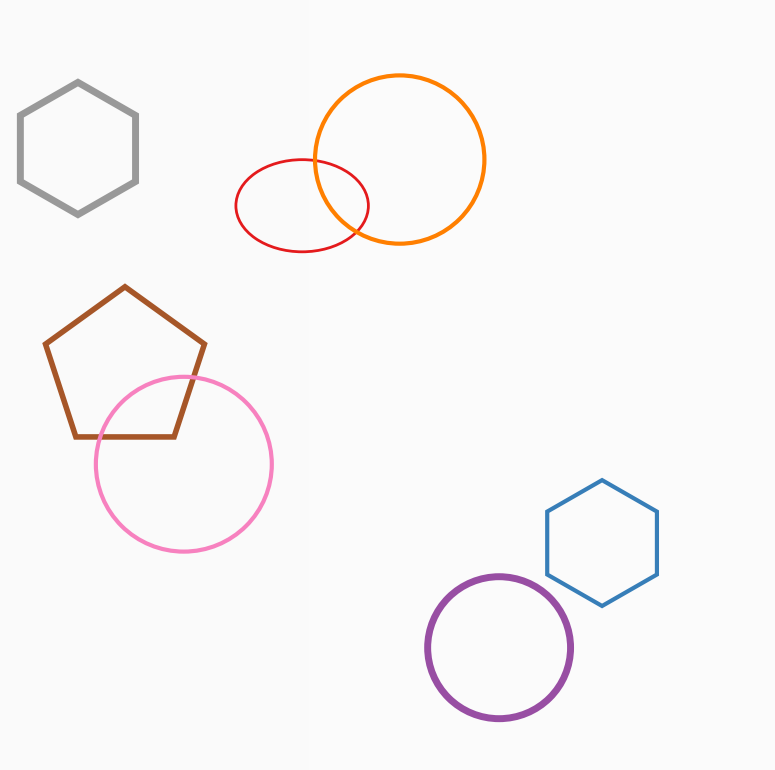[{"shape": "oval", "thickness": 1, "radius": 0.43, "center": [0.39, 0.733]}, {"shape": "hexagon", "thickness": 1.5, "radius": 0.41, "center": [0.777, 0.295]}, {"shape": "circle", "thickness": 2.5, "radius": 0.46, "center": [0.644, 0.159]}, {"shape": "circle", "thickness": 1.5, "radius": 0.55, "center": [0.516, 0.793]}, {"shape": "pentagon", "thickness": 2, "radius": 0.54, "center": [0.161, 0.52]}, {"shape": "circle", "thickness": 1.5, "radius": 0.57, "center": [0.237, 0.397]}, {"shape": "hexagon", "thickness": 2.5, "radius": 0.43, "center": [0.101, 0.807]}]